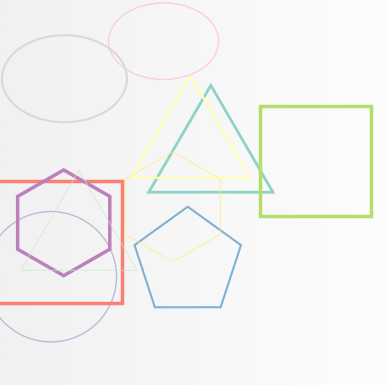[{"shape": "triangle", "thickness": 2, "radius": 0.93, "center": [0.544, 0.593]}, {"shape": "triangle", "thickness": 1.5, "radius": 0.89, "center": [0.491, 0.627]}, {"shape": "circle", "thickness": 1, "radius": 0.85, "center": [0.131, 0.281]}, {"shape": "square", "thickness": 2.5, "radius": 0.79, "center": [0.155, 0.371]}, {"shape": "pentagon", "thickness": 1.5, "radius": 0.72, "center": [0.485, 0.319]}, {"shape": "square", "thickness": 2.5, "radius": 0.71, "center": [0.814, 0.581]}, {"shape": "oval", "thickness": 1, "radius": 0.71, "center": [0.422, 0.893]}, {"shape": "oval", "thickness": 1.5, "radius": 0.81, "center": [0.166, 0.796]}, {"shape": "hexagon", "thickness": 2.5, "radius": 0.69, "center": [0.164, 0.421]}, {"shape": "triangle", "thickness": 0.5, "radius": 0.87, "center": [0.204, 0.385]}, {"shape": "hexagon", "thickness": 0.5, "radius": 0.71, "center": [0.446, 0.463]}]